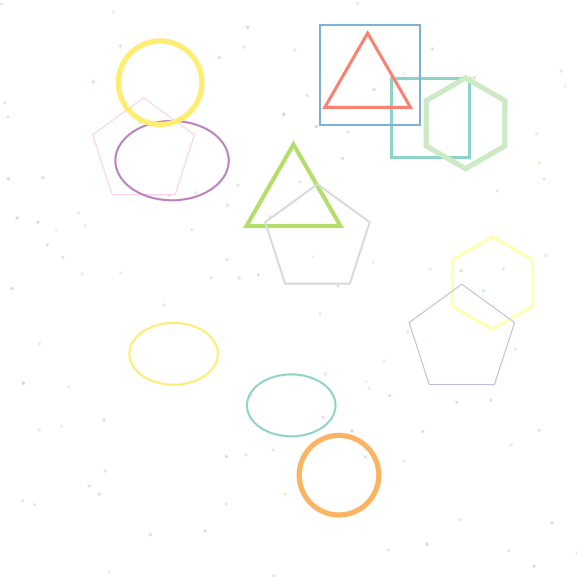[{"shape": "square", "thickness": 1.5, "radius": 0.34, "center": [0.744, 0.796]}, {"shape": "oval", "thickness": 1, "radius": 0.38, "center": [0.504, 0.297]}, {"shape": "hexagon", "thickness": 1.5, "radius": 0.4, "center": [0.853, 0.509]}, {"shape": "pentagon", "thickness": 0.5, "radius": 0.48, "center": [0.8, 0.411]}, {"shape": "triangle", "thickness": 1.5, "radius": 0.43, "center": [0.637, 0.856]}, {"shape": "square", "thickness": 1, "radius": 0.44, "center": [0.64, 0.869]}, {"shape": "circle", "thickness": 2.5, "radius": 0.34, "center": [0.587, 0.176]}, {"shape": "triangle", "thickness": 2, "radius": 0.47, "center": [0.508, 0.655]}, {"shape": "pentagon", "thickness": 0.5, "radius": 0.46, "center": [0.249, 0.737]}, {"shape": "pentagon", "thickness": 1, "radius": 0.48, "center": [0.55, 0.585]}, {"shape": "oval", "thickness": 1, "radius": 0.49, "center": [0.298, 0.721]}, {"shape": "hexagon", "thickness": 2.5, "radius": 0.39, "center": [0.806, 0.786]}, {"shape": "circle", "thickness": 2.5, "radius": 0.36, "center": [0.277, 0.856]}, {"shape": "oval", "thickness": 1, "radius": 0.38, "center": [0.301, 0.386]}]